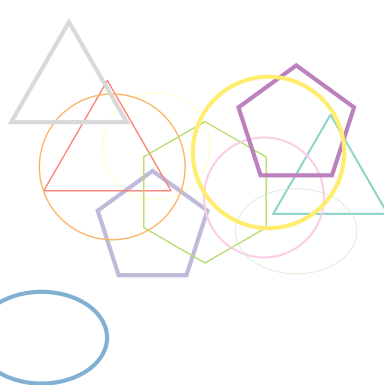[{"shape": "triangle", "thickness": 1.5, "radius": 0.86, "center": [0.858, 0.53]}, {"shape": "circle", "thickness": 0.5, "radius": 0.7, "center": [0.406, 0.62]}, {"shape": "pentagon", "thickness": 3, "radius": 0.75, "center": [0.396, 0.406]}, {"shape": "triangle", "thickness": 1, "radius": 0.95, "center": [0.279, 0.6]}, {"shape": "oval", "thickness": 3, "radius": 0.85, "center": [0.108, 0.123]}, {"shape": "circle", "thickness": 1, "radius": 0.95, "center": [0.292, 0.567]}, {"shape": "hexagon", "thickness": 1, "radius": 0.92, "center": [0.532, 0.501]}, {"shape": "circle", "thickness": 1.5, "radius": 0.78, "center": [0.686, 0.487]}, {"shape": "triangle", "thickness": 3, "radius": 0.87, "center": [0.179, 0.769]}, {"shape": "pentagon", "thickness": 3, "radius": 0.79, "center": [0.77, 0.672]}, {"shape": "oval", "thickness": 0.5, "radius": 0.79, "center": [0.769, 0.399]}, {"shape": "circle", "thickness": 3, "radius": 0.98, "center": [0.697, 0.604]}]